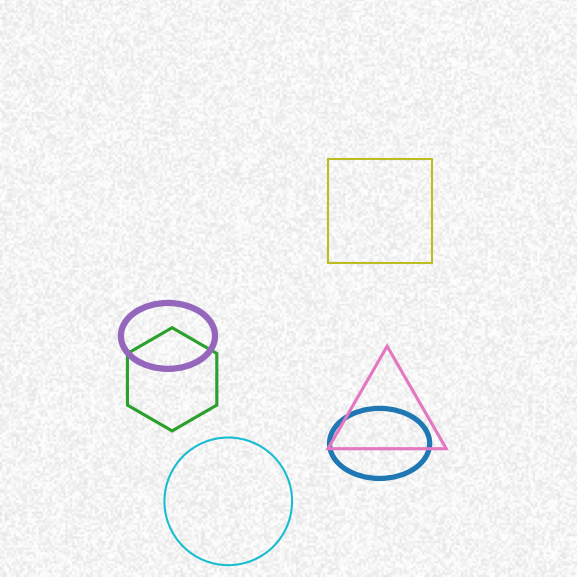[{"shape": "oval", "thickness": 2.5, "radius": 0.43, "center": [0.657, 0.231]}, {"shape": "hexagon", "thickness": 1.5, "radius": 0.45, "center": [0.298, 0.342]}, {"shape": "oval", "thickness": 3, "radius": 0.41, "center": [0.291, 0.417]}, {"shape": "triangle", "thickness": 1.5, "radius": 0.59, "center": [0.67, 0.281]}, {"shape": "square", "thickness": 1, "radius": 0.45, "center": [0.659, 0.633]}, {"shape": "circle", "thickness": 1, "radius": 0.55, "center": [0.395, 0.131]}]